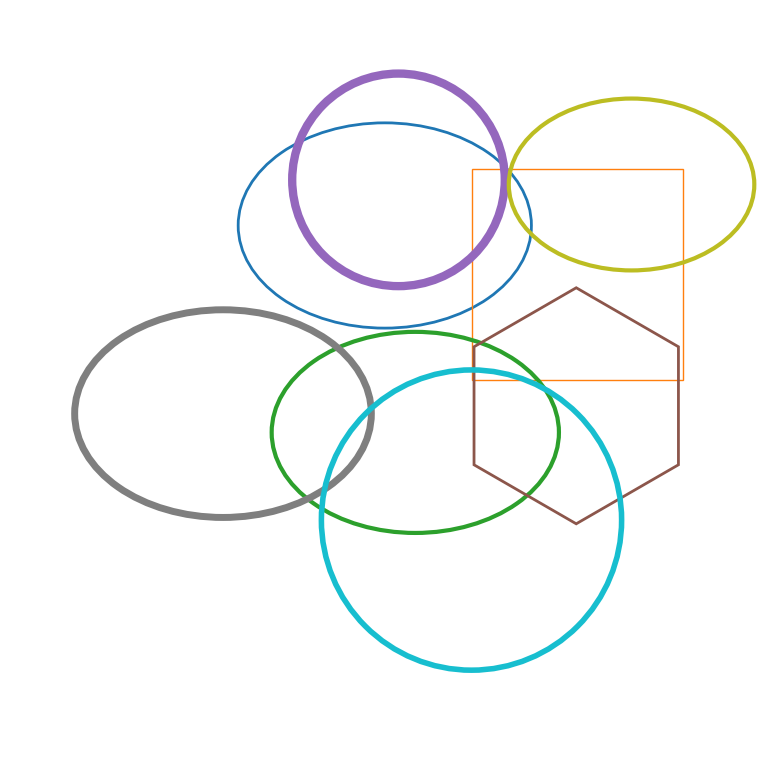[{"shape": "oval", "thickness": 1, "radius": 0.95, "center": [0.5, 0.707]}, {"shape": "square", "thickness": 0.5, "radius": 0.69, "center": [0.75, 0.643]}, {"shape": "oval", "thickness": 1.5, "radius": 0.93, "center": [0.539, 0.438]}, {"shape": "circle", "thickness": 3, "radius": 0.69, "center": [0.518, 0.766]}, {"shape": "hexagon", "thickness": 1, "radius": 0.77, "center": [0.748, 0.473]}, {"shape": "oval", "thickness": 2.5, "radius": 0.96, "center": [0.29, 0.463]}, {"shape": "oval", "thickness": 1.5, "radius": 0.8, "center": [0.82, 0.76]}, {"shape": "circle", "thickness": 2, "radius": 0.97, "center": [0.612, 0.325]}]